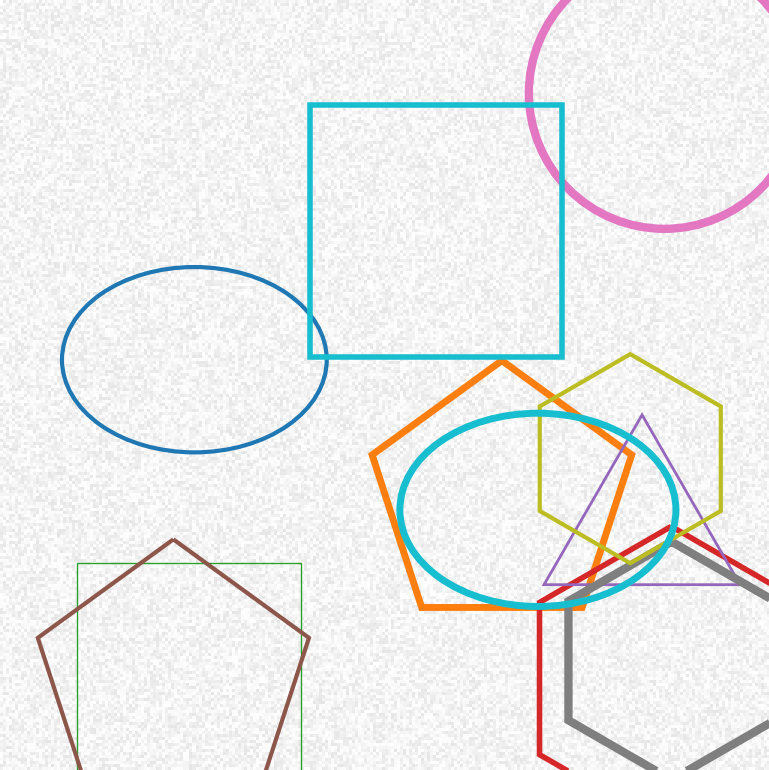[{"shape": "oval", "thickness": 1.5, "radius": 0.86, "center": [0.252, 0.533]}, {"shape": "pentagon", "thickness": 2.5, "radius": 0.89, "center": [0.652, 0.354]}, {"shape": "square", "thickness": 0.5, "radius": 0.73, "center": [0.246, 0.123]}, {"shape": "hexagon", "thickness": 2, "radius": 0.99, "center": [0.872, 0.119]}, {"shape": "triangle", "thickness": 1, "radius": 0.74, "center": [0.834, 0.314]}, {"shape": "pentagon", "thickness": 1.5, "radius": 0.93, "center": [0.225, 0.114]}, {"shape": "circle", "thickness": 3, "radius": 0.88, "center": [0.863, 0.879]}, {"shape": "hexagon", "thickness": 3, "radius": 0.77, "center": [0.872, 0.142]}, {"shape": "hexagon", "thickness": 1.5, "radius": 0.68, "center": [0.819, 0.404]}, {"shape": "square", "thickness": 2, "radius": 0.82, "center": [0.567, 0.7]}, {"shape": "oval", "thickness": 2.5, "radius": 0.9, "center": [0.699, 0.338]}]